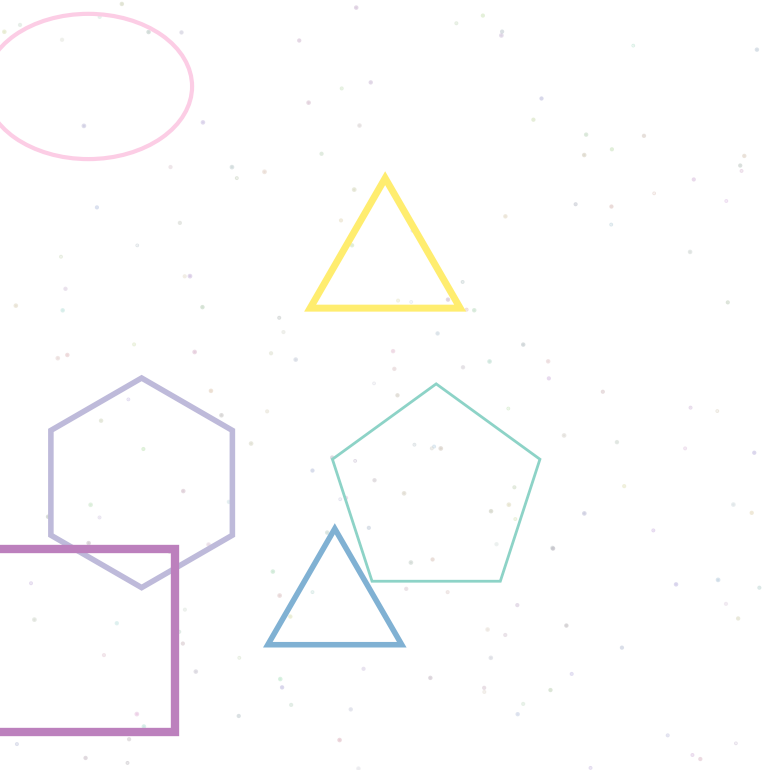[{"shape": "pentagon", "thickness": 1, "radius": 0.71, "center": [0.566, 0.36]}, {"shape": "hexagon", "thickness": 2, "radius": 0.68, "center": [0.184, 0.373]}, {"shape": "triangle", "thickness": 2, "radius": 0.5, "center": [0.435, 0.213]}, {"shape": "oval", "thickness": 1.5, "radius": 0.67, "center": [0.115, 0.888]}, {"shape": "square", "thickness": 3, "radius": 0.59, "center": [0.109, 0.168]}, {"shape": "triangle", "thickness": 2.5, "radius": 0.56, "center": [0.5, 0.656]}]